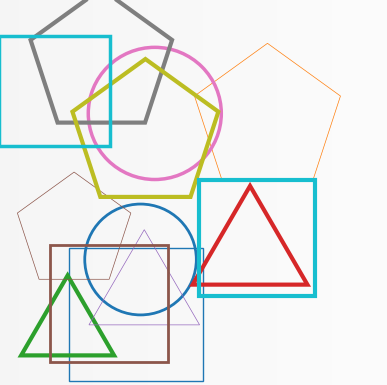[{"shape": "circle", "thickness": 2, "radius": 0.72, "center": [0.363, 0.326]}, {"shape": "square", "thickness": 1, "radius": 0.87, "center": [0.352, 0.183]}, {"shape": "pentagon", "thickness": 0.5, "radius": 0.99, "center": [0.69, 0.689]}, {"shape": "triangle", "thickness": 3, "radius": 0.69, "center": [0.175, 0.146]}, {"shape": "triangle", "thickness": 3, "radius": 0.85, "center": [0.645, 0.346]}, {"shape": "triangle", "thickness": 0.5, "radius": 0.82, "center": [0.372, 0.239]}, {"shape": "square", "thickness": 2, "radius": 0.76, "center": [0.28, 0.212]}, {"shape": "pentagon", "thickness": 0.5, "radius": 0.77, "center": [0.191, 0.399]}, {"shape": "circle", "thickness": 2.5, "radius": 0.86, "center": [0.399, 0.705]}, {"shape": "pentagon", "thickness": 3, "radius": 0.96, "center": [0.261, 0.837]}, {"shape": "pentagon", "thickness": 3, "radius": 0.99, "center": [0.375, 0.649]}, {"shape": "square", "thickness": 2.5, "radius": 0.72, "center": [0.141, 0.764]}, {"shape": "square", "thickness": 3, "radius": 0.75, "center": [0.664, 0.382]}]